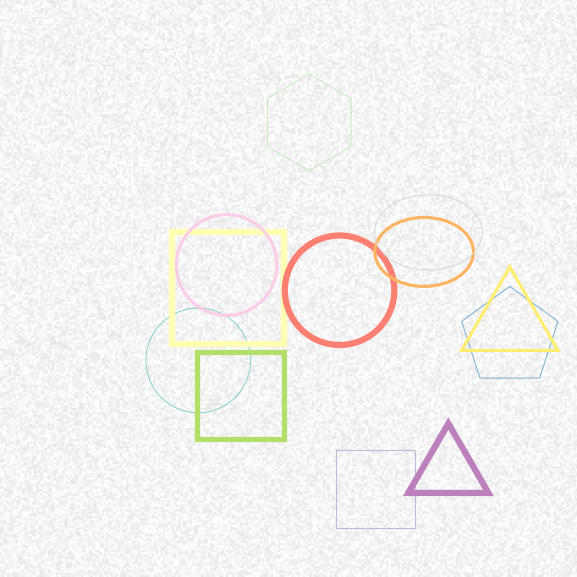[{"shape": "circle", "thickness": 0.5, "radius": 0.45, "center": [0.343, 0.375]}, {"shape": "square", "thickness": 3, "radius": 0.48, "center": [0.394, 0.5]}, {"shape": "square", "thickness": 0.5, "radius": 0.34, "center": [0.65, 0.152]}, {"shape": "circle", "thickness": 3, "radius": 0.47, "center": [0.588, 0.497]}, {"shape": "pentagon", "thickness": 0.5, "radius": 0.44, "center": [0.883, 0.416]}, {"shape": "oval", "thickness": 1.5, "radius": 0.43, "center": [0.734, 0.563]}, {"shape": "square", "thickness": 2.5, "radius": 0.38, "center": [0.416, 0.315]}, {"shape": "circle", "thickness": 1.5, "radius": 0.44, "center": [0.392, 0.54]}, {"shape": "oval", "thickness": 0.5, "radius": 0.47, "center": [0.742, 0.597]}, {"shape": "triangle", "thickness": 3, "radius": 0.4, "center": [0.776, 0.186]}, {"shape": "hexagon", "thickness": 0.5, "radius": 0.42, "center": [0.536, 0.787]}, {"shape": "triangle", "thickness": 1.5, "radius": 0.48, "center": [0.883, 0.44]}]